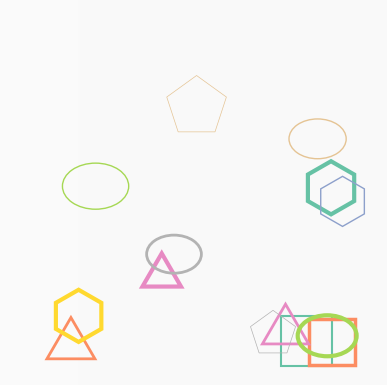[{"shape": "hexagon", "thickness": 3, "radius": 0.34, "center": [0.854, 0.512]}, {"shape": "square", "thickness": 1.5, "radius": 0.32, "center": [0.791, 0.114]}, {"shape": "square", "thickness": 2.5, "radius": 0.29, "center": [0.857, 0.112]}, {"shape": "triangle", "thickness": 2, "radius": 0.36, "center": [0.183, 0.104]}, {"shape": "hexagon", "thickness": 1, "radius": 0.32, "center": [0.884, 0.477]}, {"shape": "triangle", "thickness": 3, "radius": 0.29, "center": [0.417, 0.284]}, {"shape": "triangle", "thickness": 2, "radius": 0.34, "center": [0.737, 0.141]}, {"shape": "oval", "thickness": 3, "radius": 0.38, "center": [0.844, 0.128]}, {"shape": "oval", "thickness": 1, "radius": 0.43, "center": [0.247, 0.516]}, {"shape": "hexagon", "thickness": 3, "radius": 0.34, "center": [0.203, 0.18]}, {"shape": "oval", "thickness": 1, "radius": 0.37, "center": [0.82, 0.639]}, {"shape": "pentagon", "thickness": 0.5, "radius": 0.4, "center": [0.507, 0.723]}, {"shape": "pentagon", "thickness": 0.5, "radius": 0.31, "center": [0.705, 0.133]}, {"shape": "oval", "thickness": 2, "radius": 0.35, "center": [0.449, 0.34]}]